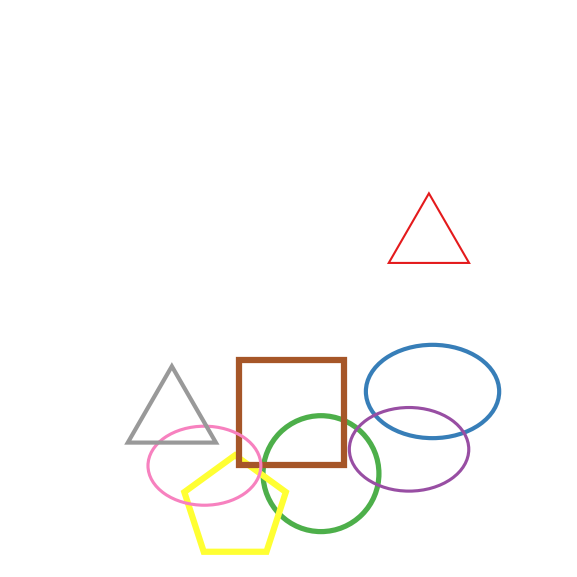[{"shape": "triangle", "thickness": 1, "radius": 0.4, "center": [0.743, 0.584]}, {"shape": "oval", "thickness": 2, "radius": 0.58, "center": [0.749, 0.321]}, {"shape": "circle", "thickness": 2.5, "radius": 0.5, "center": [0.556, 0.179]}, {"shape": "oval", "thickness": 1.5, "radius": 0.52, "center": [0.708, 0.221]}, {"shape": "pentagon", "thickness": 3, "radius": 0.46, "center": [0.407, 0.118]}, {"shape": "square", "thickness": 3, "radius": 0.45, "center": [0.504, 0.285]}, {"shape": "oval", "thickness": 1.5, "radius": 0.49, "center": [0.354, 0.193]}, {"shape": "triangle", "thickness": 2, "radius": 0.44, "center": [0.298, 0.277]}]